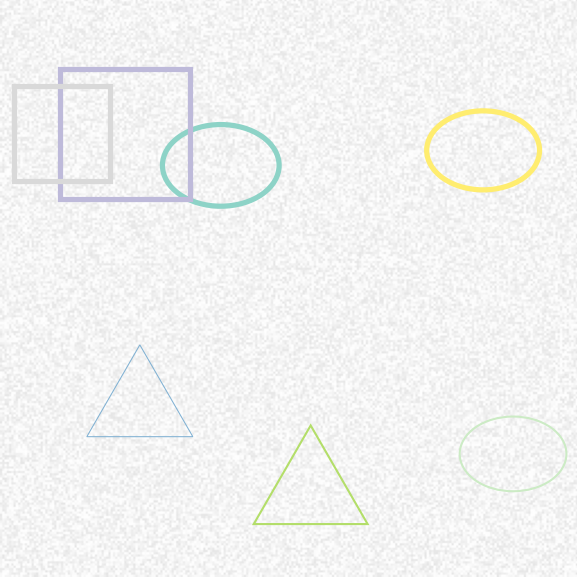[{"shape": "oval", "thickness": 2.5, "radius": 0.51, "center": [0.382, 0.713]}, {"shape": "square", "thickness": 2.5, "radius": 0.56, "center": [0.216, 0.767]}, {"shape": "triangle", "thickness": 0.5, "radius": 0.53, "center": [0.242, 0.296]}, {"shape": "triangle", "thickness": 1, "radius": 0.57, "center": [0.538, 0.149]}, {"shape": "square", "thickness": 2.5, "radius": 0.41, "center": [0.107, 0.768]}, {"shape": "oval", "thickness": 1, "radius": 0.46, "center": [0.888, 0.213]}, {"shape": "oval", "thickness": 2.5, "radius": 0.49, "center": [0.837, 0.739]}]